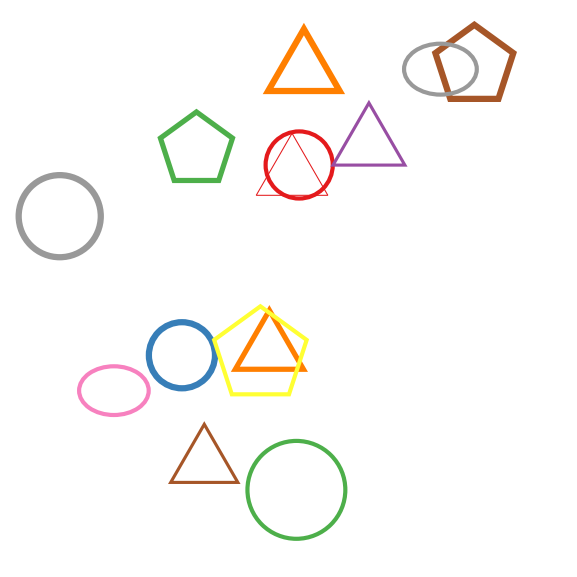[{"shape": "circle", "thickness": 2, "radius": 0.29, "center": [0.518, 0.713]}, {"shape": "triangle", "thickness": 0.5, "radius": 0.36, "center": [0.506, 0.697]}, {"shape": "circle", "thickness": 3, "radius": 0.29, "center": [0.315, 0.384]}, {"shape": "circle", "thickness": 2, "radius": 0.42, "center": [0.513, 0.151]}, {"shape": "pentagon", "thickness": 2.5, "radius": 0.33, "center": [0.34, 0.74]}, {"shape": "triangle", "thickness": 1.5, "radius": 0.36, "center": [0.639, 0.749]}, {"shape": "triangle", "thickness": 3, "radius": 0.36, "center": [0.526, 0.877]}, {"shape": "triangle", "thickness": 2.5, "radius": 0.34, "center": [0.466, 0.394]}, {"shape": "pentagon", "thickness": 2, "radius": 0.42, "center": [0.451, 0.384]}, {"shape": "pentagon", "thickness": 3, "radius": 0.35, "center": [0.821, 0.885]}, {"shape": "triangle", "thickness": 1.5, "radius": 0.34, "center": [0.354, 0.197]}, {"shape": "oval", "thickness": 2, "radius": 0.3, "center": [0.197, 0.323]}, {"shape": "oval", "thickness": 2, "radius": 0.31, "center": [0.763, 0.879]}, {"shape": "circle", "thickness": 3, "radius": 0.36, "center": [0.103, 0.625]}]